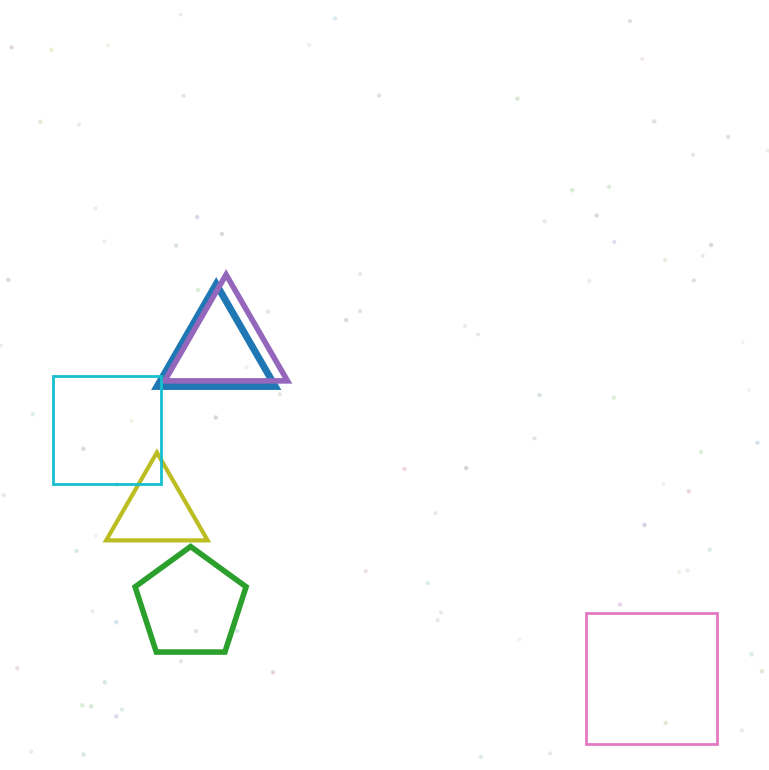[{"shape": "triangle", "thickness": 2.5, "radius": 0.44, "center": [0.281, 0.542]}, {"shape": "pentagon", "thickness": 2, "radius": 0.38, "center": [0.248, 0.214]}, {"shape": "triangle", "thickness": 2, "radius": 0.46, "center": [0.294, 0.551]}, {"shape": "square", "thickness": 1, "radius": 0.43, "center": [0.846, 0.119]}, {"shape": "triangle", "thickness": 1.5, "radius": 0.38, "center": [0.204, 0.336]}, {"shape": "square", "thickness": 1, "radius": 0.35, "center": [0.139, 0.441]}]